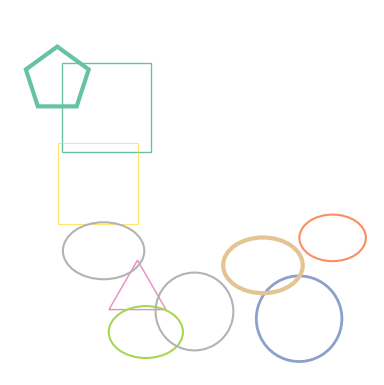[{"shape": "pentagon", "thickness": 3, "radius": 0.43, "center": [0.149, 0.793]}, {"shape": "square", "thickness": 1, "radius": 0.58, "center": [0.278, 0.721]}, {"shape": "oval", "thickness": 1.5, "radius": 0.43, "center": [0.864, 0.382]}, {"shape": "circle", "thickness": 2, "radius": 0.56, "center": [0.777, 0.172]}, {"shape": "triangle", "thickness": 1, "radius": 0.43, "center": [0.357, 0.239]}, {"shape": "oval", "thickness": 1.5, "radius": 0.48, "center": [0.379, 0.138]}, {"shape": "square", "thickness": 0.5, "radius": 0.52, "center": [0.254, 0.523]}, {"shape": "oval", "thickness": 3, "radius": 0.52, "center": [0.683, 0.311]}, {"shape": "oval", "thickness": 1.5, "radius": 0.53, "center": [0.269, 0.349]}, {"shape": "circle", "thickness": 1.5, "radius": 0.51, "center": [0.505, 0.191]}]